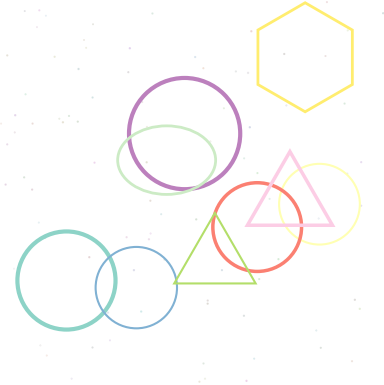[{"shape": "circle", "thickness": 3, "radius": 0.64, "center": [0.173, 0.271]}, {"shape": "circle", "thickness": 1.5, "radius": 0.52, "center": [0.83, 0.47]}, {"shape": "circle", "thickness": 2.5, "radius": 0.58, "center": [0.668, 0.41]}, {"shape": "circle", "thickness": 1.5, "radius": 0.53, "center": [0.354, 0.253]}, {"shape": "triangle", "thickness": 1.5, "radius": 0.61, "center": [0.558, 0.325]}, {"shape": "triangle", "thickness": 2.5, "radius": 0.64, "center": [0.753, 0.479]}, {"shape": "circle", "thickness": 3, "radius": 0.72, "center": [0.48, 0.653]}, {"shape": "oval", "thickness": 2, "radius": 0.64, "center": [0.433, 0.584]}, {"shape": "hexagon", "thickness": 2, "radius": 0.71, "center": [0.793, 0.851]}]